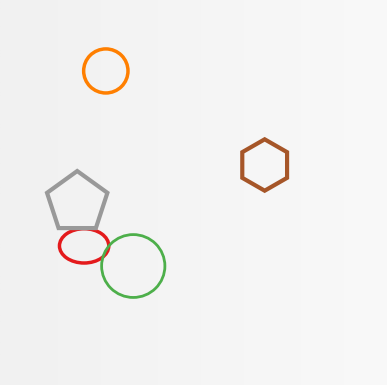[{"shape": "oval", "thickness": 2.5, "radius": 0.32, "center": [0.217, 0.361]}, {"shape": "circle", "thickness": 2, "radius": 0.41, "center": [0.344, 0.309]}, {"shape": "circle", "thickness": 2.5, "radius": 0.29, "center": [0.273, 0.816]}, {"shape": "hexagon", "thickness": 3, "radius": 0.33, "center": [0.683, 0.571]}, {"shape": "pentagon", "thickness": 3, "radius": 0.41, "center": [0.199, 0.474]}]